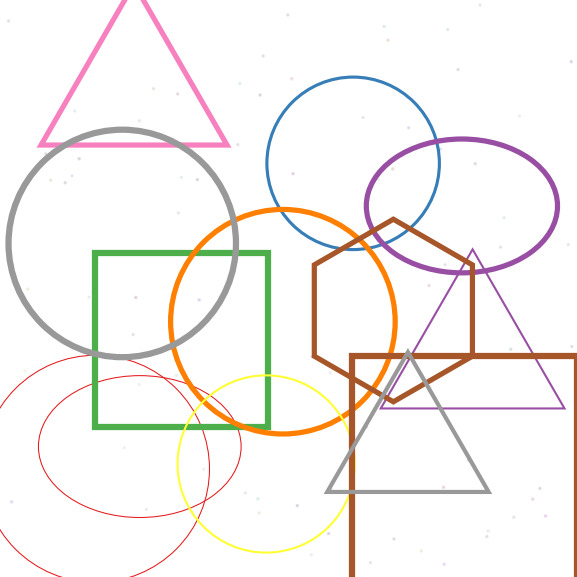[{"shape": "oval", "thickness": 0.5, "radius": 0.88, "center": [0.242, 0.226]}, {"shape": "circle", "thickness": 0.5, "radius": 0.98, "center": [0.166, 0.187]}, {"shape": "circle", "thickness": 1.5, "radius": 0.75, "center": [0.611, 0.716]}, {"shape": "square", "thickness": 3, "radius": 0.75, "center": [0.314, 0.411]}, {"shape": "triangle", "thickness": 1, "radius": 0.92, "center": [0.818, 0.384]}, {"shape": "oval", "thickness": 2.5, "radius": 0.83, "center": [0.8, 0.643]}, {"shape": "circle", "thickness": 2.5, "radius": 0.97, "center": [0.49, 0.442]}, {"shape": "circle", "thickness": 1, "radius": 0.77, "center": [0.461, 0.196]}, {"shape": "hexagon", "thickness": 2.5, "radius": 0.79, "center": [0.681, 0.461]}, {"shape": "square", "thickness": 3, "radius": 0.97, "center": [0.804, 0.188]}, {"shape": "triangle", "thickness": 2.5, "radius": 0.93, "center": [0.232, 0.841]}, {"shape": "circle", "thickness": 3, "radius": 0.98, "center": [0.212, 0.578]}, {"shape": "triangle", "thickness": 2, "radius": 0.81, "center": [0.706, 0.228]}]